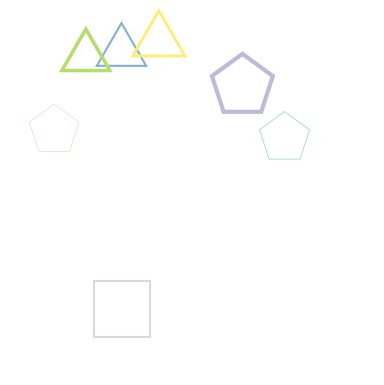[{"shape": "pentagon", "thickness": 0.5, "radius": 0.34, "center": [0.739, 0.642]}, {"shape": "pentagon", "thickness": 3, "radius": 0.42, "center": [0.63, 0.777]}, {"shape": "triangle", "thickness": 1.5, "radius": 0.37, "center": [0.316, 0.866]}, {"shape": "triangle", "thickness": 2.5, "radius": 0.36, "center": [0.223, 0.853]}, {"shape": "square", "thickness": 1.5, "radius": 0.36, "center": [0.316, 0.196]}, {"shape": "pentagon", "thickness": 0.5, "radius": 0.34, "center": [0.141, 0.662]}, {"shape": "triangle", "thickness": 2, "radius": 0.39, "center": [0.412, 0.894]}]